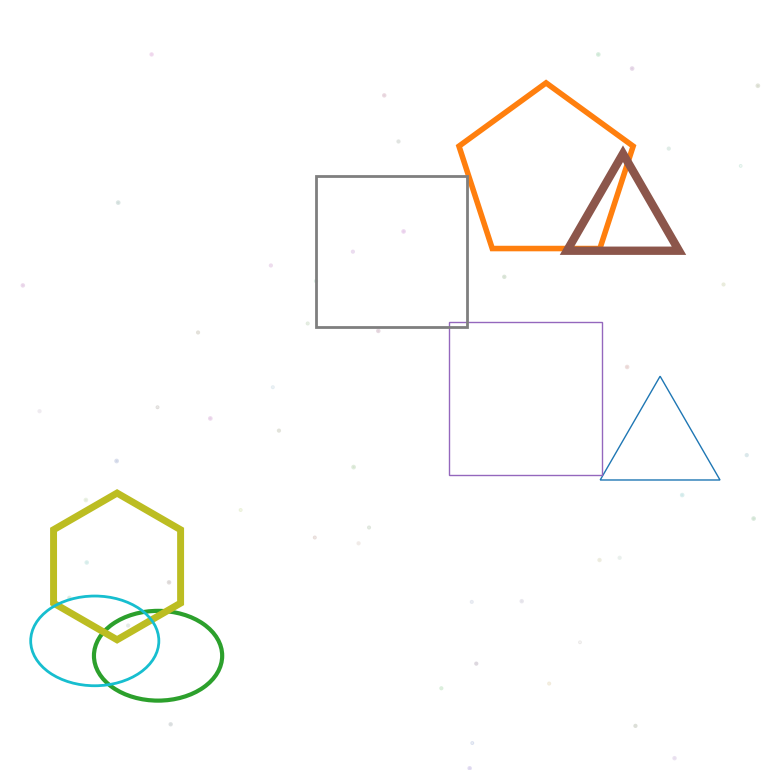[{"shape": "triangle", "thickness": 0.5, "radius": 0.45, "center": [0.857, 0.422]}, {"shape": "pentagon", "thickness": 2, "radius": 0.59, "center": [0.709, 0.773]}, {"shape": "oval", "thickness": 1.5, "radius": 0.42, "center": [0.205, 0.148]}, {"shape": "square", "thickness": 0.5, "radius": 0.5, "center": [0.682, 0.483]}, {"shape": "triangle", "thickness": 3, "radius": 0.42, "center": [0.809, 0.716]}, {"shape": "square", "thickness": 1, "radius": 0.49, "center": [0.508, 0.673]}, {"shape": "hexagon", "thickness": 2.5, "radius": 0.48, "center": [0.152, 0.264]}, {"shape": "oval", "thickness": 1, "radius": 0.42, "center": [0.123, 0.168]}]